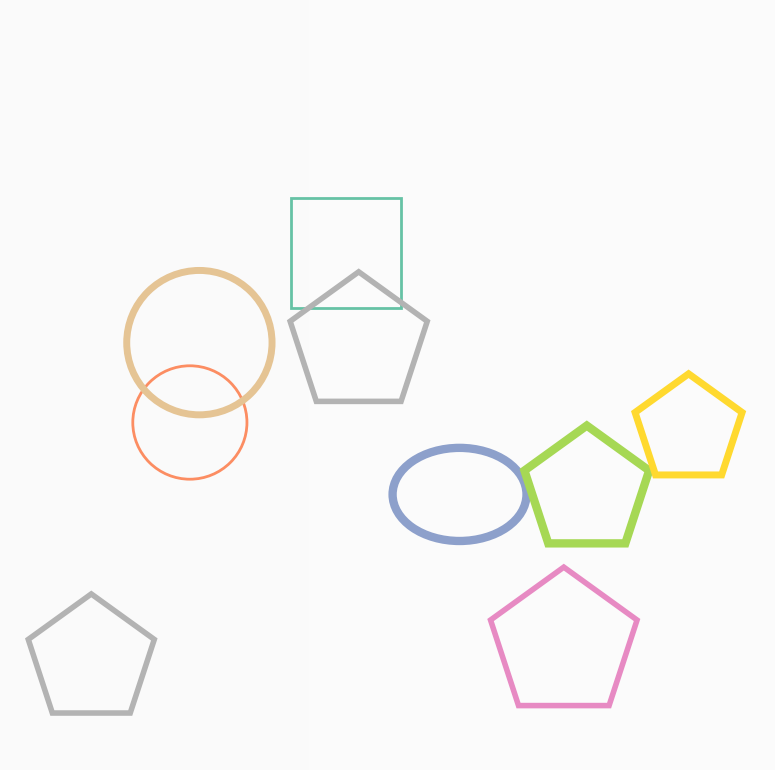[{"shape": "square", "thickness": 1, "radius": 0.36, "center": [0.446, 0.672]}, {"shape": "circle", "thickness": 1, "radius": 0.37, "center": [0.245, 0.451]}, {"shape": "oval", "thickness": 3, "radius": 0.43, "center": [0.593, 0.358]}, {"shape": "pentagon", "thickness": 2, "radius": 0.5, "center": [0.727, 0.164]}, {"shape": "pentagon", "thickness": 3, "radius": 0.42, "center": [0.757, 0.363]}, {"shape": "pentagon", "thickness": 2.5, "radius": 0.36, "center": [0.889, 0.442]}, {"shape": "circle", "thickness": 2.5, "radius": 0.47, "center": [0.257, 0.555]}, {"shape": "pentagon", "thickness": 2, "radius": 0.46, "center": [0.463, 0.554]}, {"shape": "pentagon", "thickness": 2, "radius": 0.43, "center": [0.118, 0.143]}]